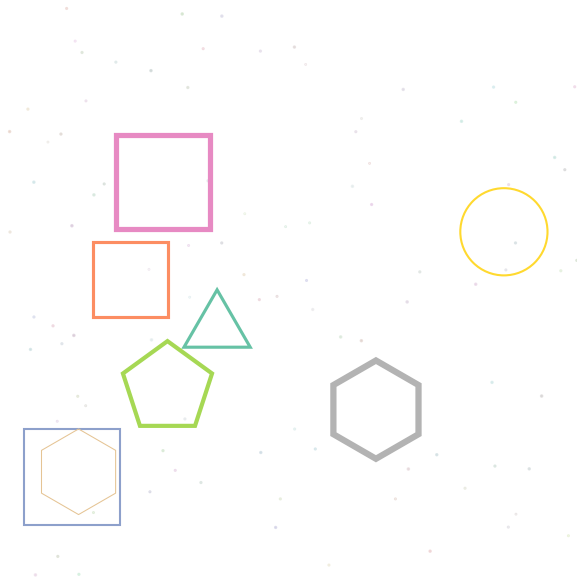[{"shape": "triangle", "thickness": 1.5, "radius": 0.33, "center": [0.376, 0.431]}, {"shape": "square", "thickness": 1.5, "radius": 0.33, "center": [0.225, 0.515]}, {"shape": "square", "thickness": 1, "radius": 0.41, "center": [0.125, 0.173]}, {"shape": "square", "thickness": 2.5, "radius": 0.41, "center": [0.282, 0.684]}, {"shape": "pentagon", "thickness": 2, "radius": 0.41, "center": [0.29, 0.327]}, {"shape": "circle", "thickness": 1, "radius": 0.38, "center": [0.873, 0.598]}, {"shape": "hexagon", "thickness": 0.5, "radius": 0.37, "center": [0.136, 0.182]}, {"shape": "hexagon", "thickness": 3, "radius": 0.43, "center": [0.651, 0.29]}]